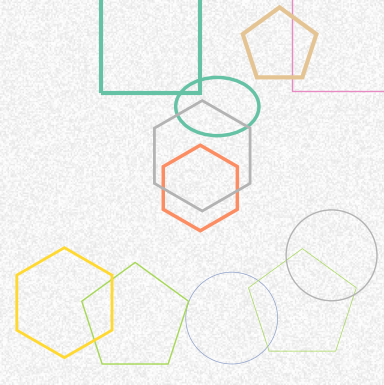[{"shape": "square", "thickness": 3, "radius": 0.64, "center": [0.391, 0.886]}, {"shape": "oval", "thickness": 2.5, "radius": 0.54, "center": [0.564, 0.723]}, {"shape": "hexagon", "thickness": 2.5, "radius": 0.56, "center": [0.52, 0.512]}, {"shape": "circle", "thickness": 0.5, "radius": 0.6, "center": [0.602, 0.174]}, {"shape": "square", "thickness": 1, "radius": 0.68, "center": [0.894, 0.9]}, {"shape": "pentagon", "thickness": 1, "radius": 0.73, "center": [0.351, 0.172]}, {"shape": "pentagon", "thickness": 0.5, "radius": 0.74, "center": [0.785, 0.207]}, {"shape": "hexagon", "thickness": 2, "radius": 0.71, "center": [0.167, 0.214]}, {"shape": "pentagon", "thickness": 3, "radius": 0.5, "center": [0.726, 0.88]}, {"shape": "hexagon", "thickness": 2, "radius": 0.72, "center": [0.525, 0.595]}, {"shape": "circle", "thickness": 1, "radius": 0.59, "center": [0.861, 0.337]}]